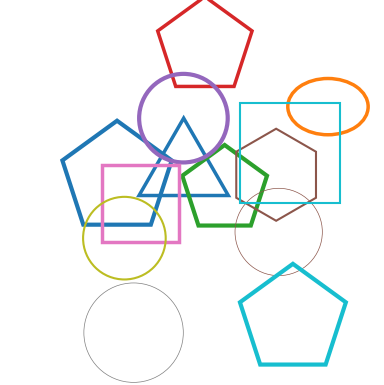[{"shape": "pentagon", "thickness": 3, "radius": 0.75, "center": [0.304, 0.537]}, {"shape": "triangle", "thickness": 2.5, "radius": 0.67, "center": [0.477, 0.559]}, {"shape": "oval", "thickness": 2.5, "radius": 0.52, "center": [0.852, 0.723]}, {"shape": "pentagon", "thickness": 3, "radius": 0.58, "center": [0.583, 0.508]}, {"shape": "pentagon", "thickness": 2.5, "radius": 0.64, "center": [0.532, 0.88]}, {"shape": "circle", "thickness": 3, "radius": 0.58, "center": [0.476, 0.693]}, {"shape": "circle", "thickness": 0.5, "radius": 0.57, "center": [0.724, 0.397]}, {"shape": "hexagon", "thickness": 1.5, "radius": 0.6, "center": [0.717, 0.546]}, {"shape": "square", "thickness": 2.5, "radius": 0.5, "center": [0.365, 0.471]}, {"shape": "circle", "thickness": 0.5, "radius": 0.65, "center": [0.347, 0.136]}, {"shape": "circle", "thickness": 1.5, "radius": 0.54, "center": [0.323, 0.381]}, {"shape": "square", "thickness": 1.5, "radius": 0.65, "center": [0.754, 0.602]}, {"shape": "pentagon", "thickness": 3, "radius": 0.72, "center": [0.761, 0.17]}]